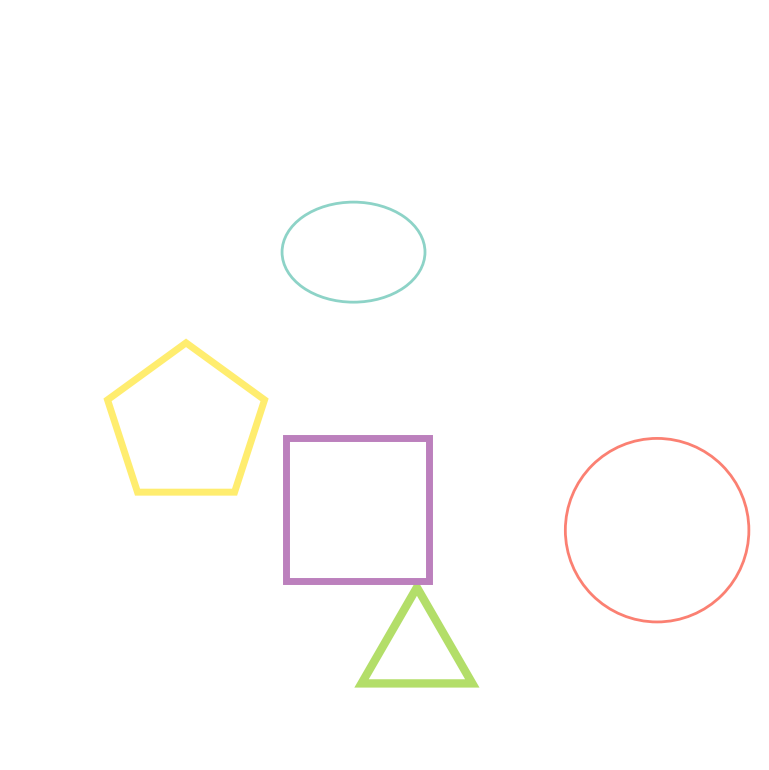[{"shape": "oval", "thickness": 1, "radius": 0.46, "center": [0.459, 0.673]}, {"shape": "circle", "thickness": 1, "radius": 0.6, "center": [0.853, 0.311]}, {"shape": "triangle", "thickness": 3, "radius": 0.42, "center": [0.541, 0.154]}, {"shape": "square", "thickness": 2.5, "radius": 0.46, "center": [0.465, 0.338]}, {"shape": "pentagon", "thickness": 2.5, "radius": 0.54, "center": [0.242, 0.448]}]